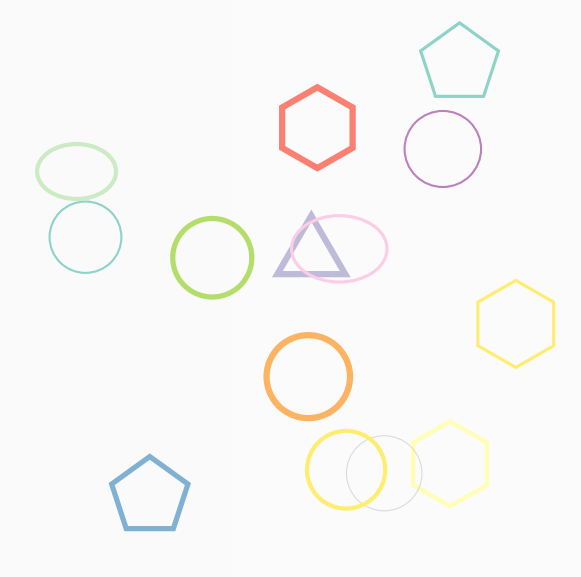[{"shape": "pentagon", "thickness": 1.5, "radius": 0.35, "center": [0.791, 0.889]}, {"shape": "circle", "thickness": 1, "radius": 0.31, "center": [0.147, 0.588]}, {"shape": "hexagon", "thickness": 2, "radius": 0.37, "center": [0.774, 0.196]}, {"shape": "triangle", "thickness": 3, "radius": 0.34, "center": [0.536, 0.558]}, {"shape": "hexagon", "thickness": 3, "radius": 0.35, "center": [0.546, 0.778]}, {"shape": "pentagon", "thickness": 2.5, "radius": 0.35, "center": [0.258, 0.14]}, {"shape": "circle", "thickness": 3, "radius": 0.36, "center": [0.53, 0.347]}, {"shape": "circle", "thickness": 2.5, "radius": 0.34, "center": [0.365, 0.553]}, {"shape": "oval", "thickness": 1.5, "radius": 0.41, "center": [0.584, 0.568]}, {"shape": "circle", "thickness": 0.5, "radius": 0.32, "center": [0.661, 0.18]}, {"shape": "circle", "thickness": 1, "radius": 0.33, "center": [0.762, 0.741]}, {"shape": "oval", "thickness": 2, "radius": 0.34, "center": [0.132, 0.702]}, {"shape": "hexagon", "thickness": 1.5, "radius": 0.38, "center": [0.887, 0.438]}, {"shape": "circle", "thickness": 2, "radius": 0.34, "center": [0.595, 0.186]}]